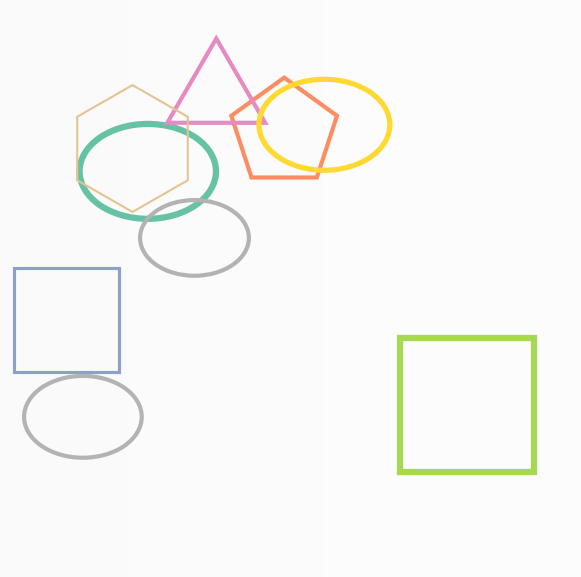[{"shape": "oval", "thickness": 3, "radius": 0.59, "center": [0.254, 0.702]}, {"shape": "pentagon", "thickness": 2, "radius": 0.48, "center": [0.489, 0.769]}, {"shape": "square", "thickness": 1.5, "radius": 0.45, "center": [0.115, 0.445]}, {"shape": "triangle", "thickness": 2, "radius": 0.49, "center": [0.372, 0.835]}, {"shape": "square", "thickness": 3, "radius": 0.58, "center": [0.804, 0.298]}, {"shape": "oval", "thickness": 2.5, "radius": 0.56, "center": [0.558, 0.783]}, {"shape": "hexagon", "thickness": 1, "radius": 0.55, "center": [0.228, 0.742]}, {"shape": "oval", "thickness": 2, "radius": 0.51, "center": [0.143, 0.277]}, {"shape": "oval", "thickness": 2, "radius": 0.47, "center": [0.335, 0.587]}]